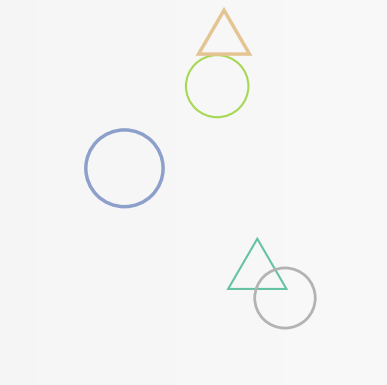[{"shape": "triangle", "thickness": 1.5, "radius": 0.43, "center": [0.664, 0.293]}, {"shape": "circle", "thickness": 2.5, "radius": 0.5, "center": [0.321, 0.563]}, {"shape": "circle", "thickness": 1.5, "radius": 0.4, "center": [0.56, 0.776]}, {"shape": "triangle", "thickness": 2.5, "radius": 0.38, "center": [0.578, 0.898]}, {"shape": "circle", "thickness": 2, "radius": 0.39, "center": [0.735, 0.226]}]